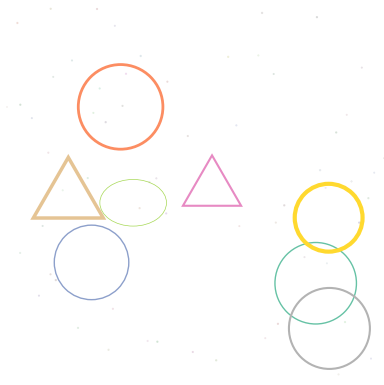[{"shape": "circle", "thickness": 1, "radius": 0.53, "center": [0.82, 0.264]}, {"shape": "circle", "thickness": 2, "radius": 0.55, "center": [0.313, 0.722]}, {"shape": "circle", "thickness": 1, "radius": 0.48, "center": [0.238, 0.318]}, {"shape": "triangle", "thickness": 1.5, "radius": 0.44, "center": [0.551, 0.509]}, {"shape": "oval", "thickness": 0.5, "radius": 0.43, "center": [0.346, 0.473]}, {"shape": "circle", "thickness": 3, "radius": 0.44, "center": [0.854, 0.434]}, {"shape": "triangle", "thickness": 2.5, "radius": 0.52, "center": [0.177, 0.486]}, {"shape": "circle", "thickness": 1.5, "radius": 0.53, "center": [0.856, 0.147]}]